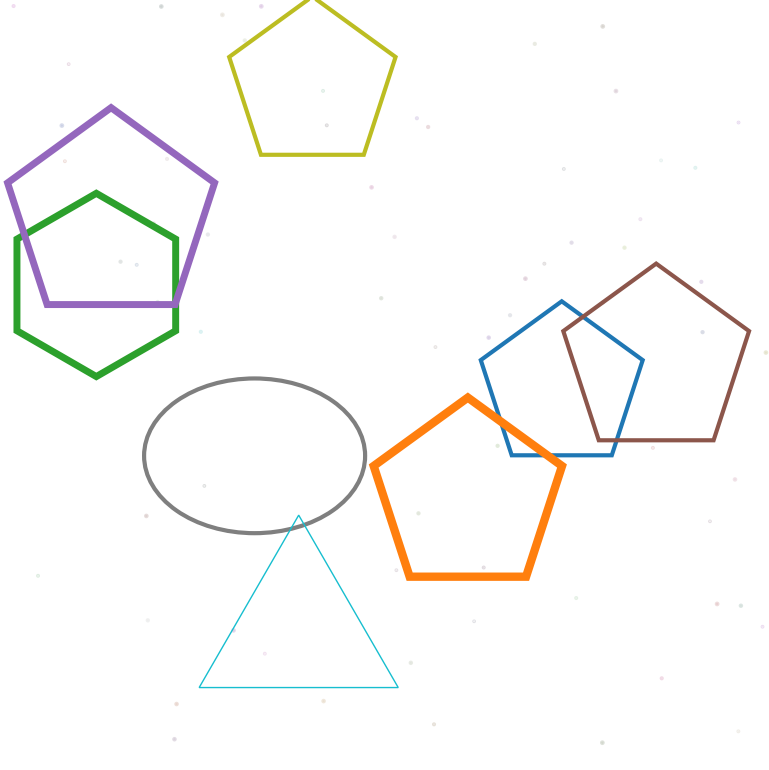[{"shape": "pentagon", "thickness": 1.5, "radius": 0.55, "center": [0.73, 0.498]}, {"shape": "pentagon", "thickness": 3, "radius": 0.64, "center": [0.608, 0.355]}, {"shape": "hexagon", "thickness": 2.5, "radius": 0.6, "center": [0.125, 0.63]}, {"shape": "pentagon", "thickness": 2.5, "radius": 0.71, "center": [0.144, 0.719]}, {"shape": "pentagon", "thickness": 1.5, "radius": 0.63, "center": [0.852, 0.531]}, {"shape": "oval", "thickness": 1.5, "radius": 0.72, "center": [0.331, 0.408]}, {"shape": "pentagon", "thickness": 1.5, "radius": 0.57, "center": [0.406, 0.891]}, {"shape": "triangle", "thickness": 0.5, "radius": 0.75, "center": [0.388, 0.182]}]